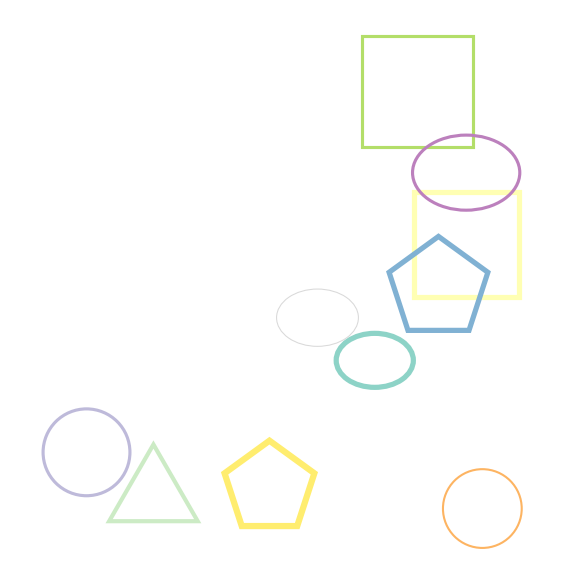[{"shape": "oval", "thickness": 2.5, "radius": 0.33, "center": [0.649, 0.375]}, {"shape": "square", "thickness": 2.5, "radius": 0.46, "center": [0.808, 0.576]}, {"shape": "circle", "thickness": 1.5, "radius": 0.38, "center": [0.15, 0.216]}, {"shape": "pentagon", "thickness": 2.5, "radius": 0.45, "center": [0.759, 0.5]}, {"shape": "circle", "thickness": 1, "radius": 0.34, "center": [0.835, 0.119]}, {"shape": "square", "thickness": 1.5, "radius": 0.48, "center": [0.722, 0.841]}, {"shape": "oval", "thickness": 0.5, "radius": 0.35, "center": [0.55, 0.449]}, {"shape": "oval", "thickness": 1.5, "radius": 0.46, "center": [0.807, 0.7]}, {"shape": "triangle", "thickness": 2, "radius": 0.44, "center": [0.266, 0.141]}, {"shape": "pentagon", "thickness": 3, "radius": 0.41, "center": [0.467, 0.154]}]